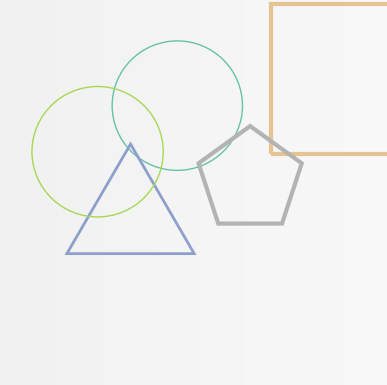[{"shape": "circle", "thickness": 1, "radius": 0.84, "center": [0.458, 0.726]}, {"shape": "triangle", "thickness": 2, "radius": 0.95, "center": [0.337, 0.436]}, {"shape": "circle", "thickness": 1, "radius": 0.85, "center": [0.252, 0.606]}, {"shape": "square", "thickness": 3, "radius": 0.98, "center": [0.896, 0.795]}, {"shape": "pentagon", "thickness": 3, "radius": 0.7, "center": [0.646, 0.533]}]